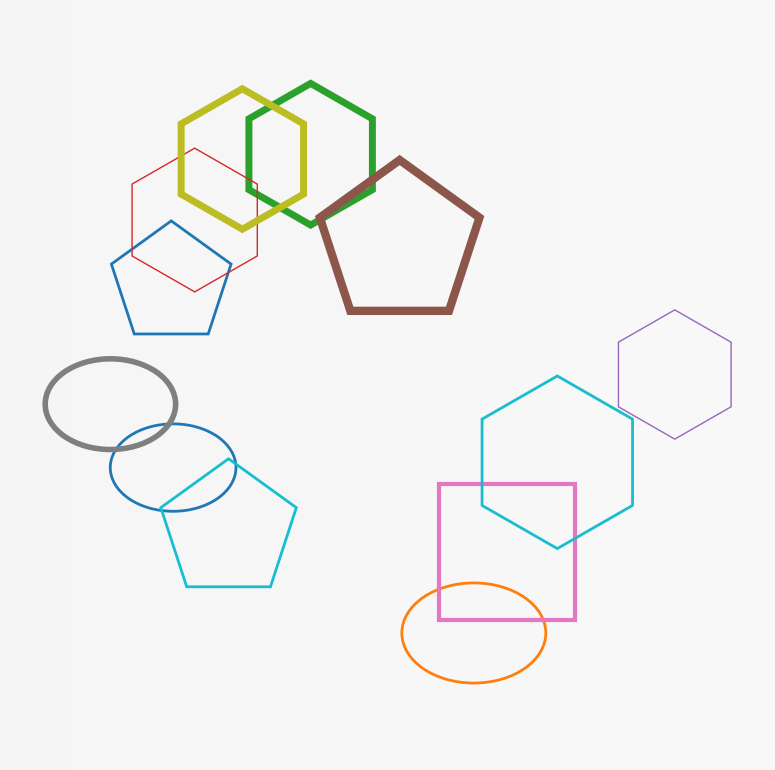[{"shape": "pentagon", "thickness": 1, "radius": 0.41, "center": [0.221, 0.632]}, {"shape": "oval", "thickness": 1, "radius": 0.41, "center": [0.223, 0.393]}, {"shape": "oval", "thickness": 1, "radius": 0.46, "center": [0.611, 0.178]}, {"shape": "hexagon", "thickness": 2.5, "radius": 0.46, "center": [0.401, 0.8]}, {"shape": "hexagon", "thickness": 0.5, "radius": 0.47, "center": [0.251, 0.714]}, {"shape": "hexagon", "thickness": 0.5, "radius": 0.42, "center": [0.871, 0.514]}, {"shape": "pentagon", "thickness": 3, "radius": 0.54, "center": [0.516, 0.684]}, {"shape": "square", "thickness": 1.5, "radius": 0.44, "center": [0.654, 0.283]}, {"shape": "oval", "thickness": 2, "radius": 0.42, "center": [0.142, 0.475]}, {"shape": "hexagon", "thickness": 2.5, "radius": 0.46, "center": [0.313, 0.794]}, {"shape": "pentagon", "thickness": 1, "radius": 0.46, "center": [0.295, 0.312]}, {"shape": "hexagon", "thickness": 1, "radius": 0.56, "center": [0.719, 0.4]}]